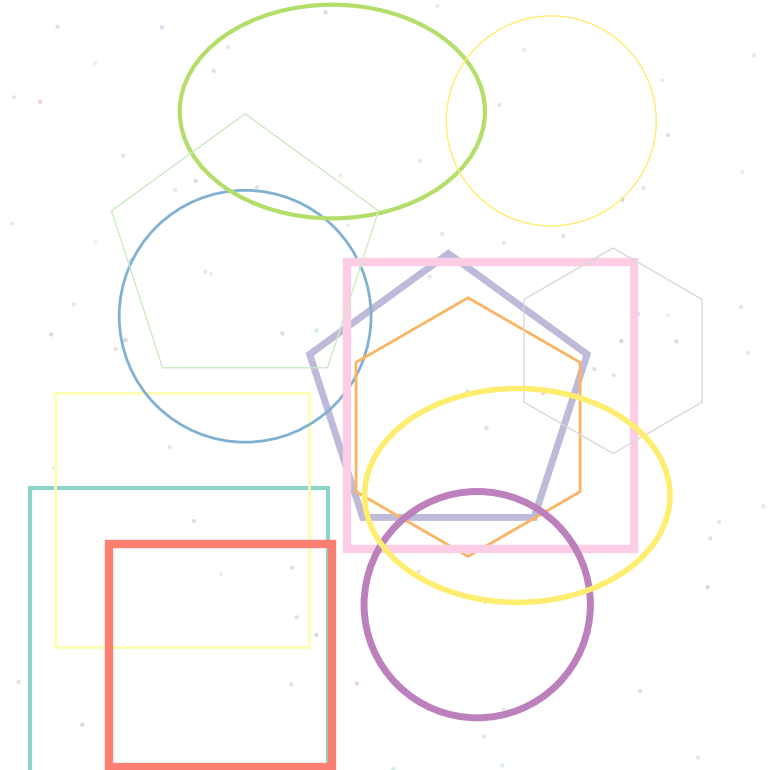[{"shape": "square", "thickness": 1.5, "radius": 0.97, "center": [0.232, 0.173]}, {"shape": "square", "thickness": 1, "radius": 0.83, "center": [0.236, 0.325]}, {"shape": "pentagon", "thickness": 2.5, "radius": 0.95, "center": [0.582, 0.481]}, {"shape": "square", "thickness": 3, "radius": 0.72, "center": [0.286, 0.149]}, {"shape": "circle", "thickness": 1, "radius": 0.82, "center": [0.318, 0.589]}, {"shape": "hexagon", "thickness": 1, "radius": 0.84, "center": [0.608, 0.445]}, {"shape": "oval", "thickness": 1.5, "radius": 0.99, "center": [0.432, 0.855]}, {"shape": "square", "thickness": 3, "radius": 0.93, "center": [0.638, 0.474]}, {"shape": "hexagon", "thickness": 0.5, "radius": 0.67, "center": [0.796, 0.544]}, {"shape": "circle", "thickness": 2.5, "radius": 0.73, "center": [0.62, 0.215]}, {"shape": "pentagon", "thickness": 0.5, "radius": 0.91, "center": [0.318, 0.67]}, {"shape": "oval", "thickness": 2, "radius": 0.99, "center": [0.672, 0.357]}, {"shape": "circle", "thickness": 0.5, "radius": 0.68, "center": [0.716, 0.843]}]